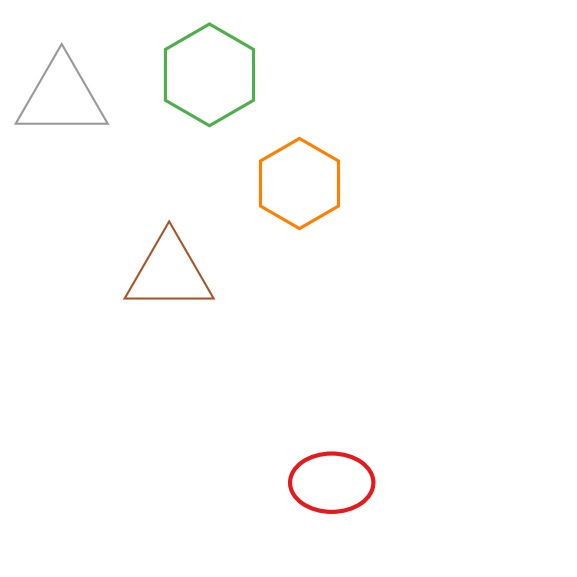[{"shape": "oval", "thickness": 2, "radius": 0.36, "center": [0.574, 0.163]}, {"shape": "hexagon", "thickness": 1.5, "radius": 0.44, "center": [0.363, 0.869]}, {"shape": "hexagon", "thickness": 1.5, "radius": 0.39, "center": [0.519, 0.681]}, {"shape": "triangle", "thickness": 1, "radius": 0.45, "center": [0.293, 0.527]}, {"shape": "triangle", "thickness": 1, "radius": 0.46, "center": [0.107, 0.831]}]